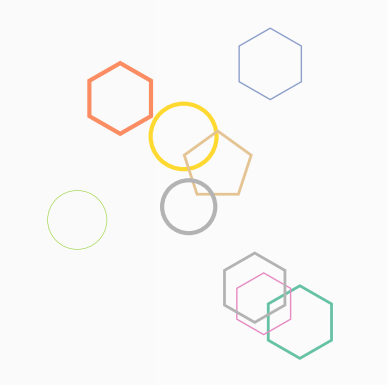[{"shape": "hexagon", "thickness": 2, "radius": 0.47, "center": [0.774, 0.163]}, {"shape": "hexagon", "thickness": 3, "radius": 0.46, "center": [0.31, 0.744]}, {"shape": "hexagon", "thickness": 1, "radius": 0.46, "center": [0.697, 0.834]}, {"shape": "hexagon", "thickness": 1, "radius": 0.4, "center": [0.681, 0.211]}, {"shape": "circle", "thickness": 0.5, "radius": 0.38, "center": [0.199, 0.429]}, {"shape": "circle", "thickness": 3, "radius": 0.43, "center": [0.474, 0.646]}, {"shape": "pentagon", "thickness": 2, "radius": 0.45, "center": [0.562, 0.569]}, {"shape": "circle", "thickness": 3, "radius": 0.34, "center": [0.487, 0.463]}, {"shape": "hexagon", "thickness": 2, "radius": 0.45, "center": [0.657, 0.253]}]